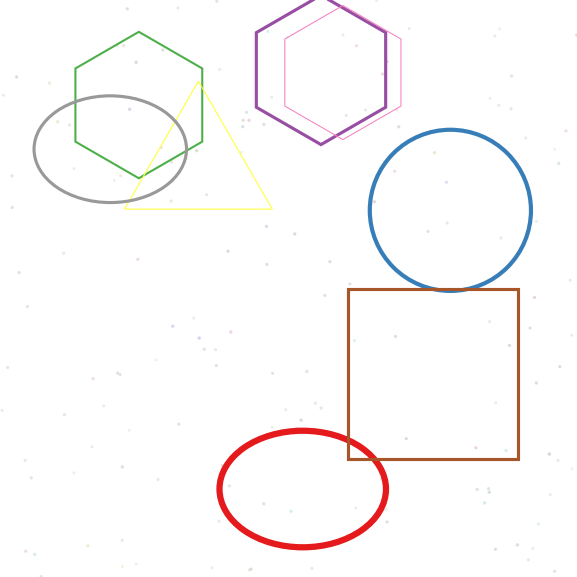[{"shape": "oval", "thickness": 3, "radius": 0.72, "center": [0.524, 0.152]}, {"shape": "circle", "thickness": 2, "radius": 0.7, "center": [0.78, 0.635]}, {"shape": "hexagon", "thickness": 1, "radius": 0.63, "center": [0.24, 0.817]}, {"shape": "hexagon", "thickness": 1.5, "radius": 0.65, "center": [0.556, 0.878]}, {"shape": "triangle", "thickness": 0.5, "radius": 0.74, "center": [0.344, 0.711]}, {"shape": "square", "thickness": 1.5, "radius": 0.74, "center": [0.75, 0.351]}, {"shape": "hexagon", "thickness": 0.5, "radius": 0.58, "center": [0.594, 0.873]}, {"shape": "oval", "thickness": 1.5, "radius": 0.66, "center": [0.191, 0.741]}]